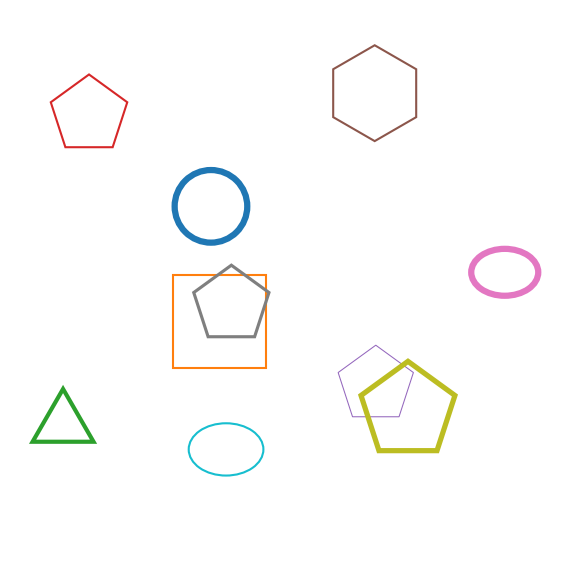[{"shape": "circle", "thickness": 3, "radius": 0.31, "center": [0.365, 0.642]}, {"shape": "square", "thickness": 1, "radius": 0.4, "center": [0.379, 0.443]}, {"shape": "triangle", "thickness": 2, "radius": 0.3, "center": [0.109, 0.265]}, {"shape": "pentagon", "thickness": 1, "radius": 0.35, "center": [0.154, 0.801]}, {"shape": "pentagon", "thickness": 0.5, "radius": 0.34, "center": [0.651, 0.333]}, {"shape": "hexagon", "thickness": 1, "radius": 0.41, "center": [0.649, 0.838]}, {"shape": "oval", "thickness": 3, "radius": 0.29, "center": [0.874, 0.528]}, {"shape": "pentagon", "thickness": 1.5, "radius": 0.34, "center": [0.401, 0.471]}, {"shape": "pentagon", "thickness": 2.5, "radius": 0.43, "center": [0.706, 0.288]}, {"shape": "oval", "thickness": 1, "radius": 0.32, "center": [0.391, 0.221]}]